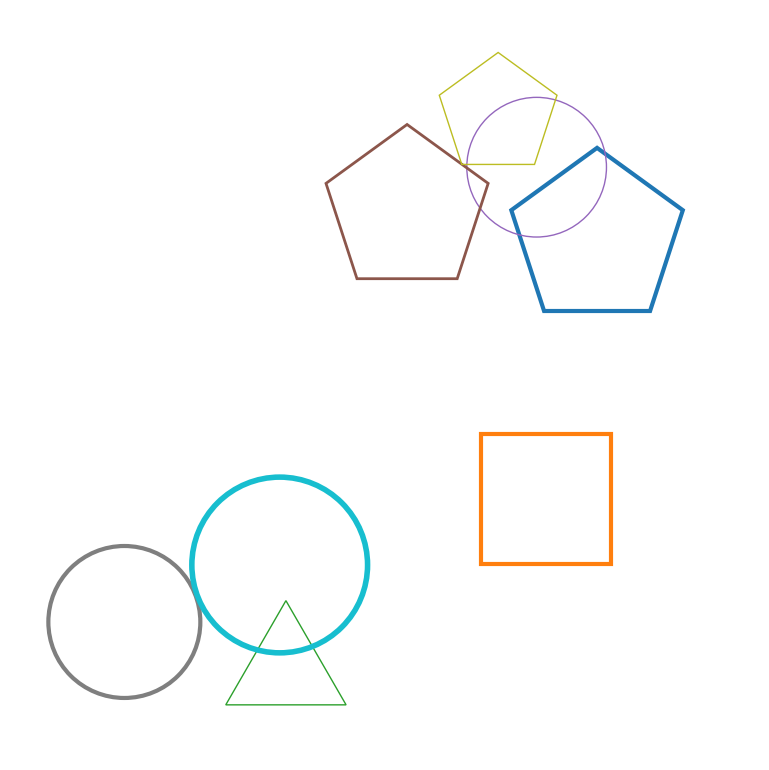[{"shape": "pentagon", "thickness": 1.5, "radius": 0.59, "center": [0.775, 0.691]}, {"shape": "square", "thickness": 1.5, "radius": 0.42, "center": [0.709, 0.352]}, {"shape": "triangle", "thickness": 0.5, "radius": 0.45, "center": [0.371, 0.13]}, {"shape": "circle", "thickness": 0.5, "radius": 0.45, "center": [0.697, 0.783]}, {"shape": "pentagon", "thickness": 1, "radius": 0.55, "center": [0.529, 0.728]}, {"shape": "circle", "thickness": 1.5, "radius": 0.49, "center": [0.161, 0.192]}, {"shape": "pentagon", "thickness": 0.5, "radius": 0.4, "center": [0.647, 0.851]}, {"shape": "circle", "thickness": 2, "radius": 0.57, "center": [0.363, 0.266]}]